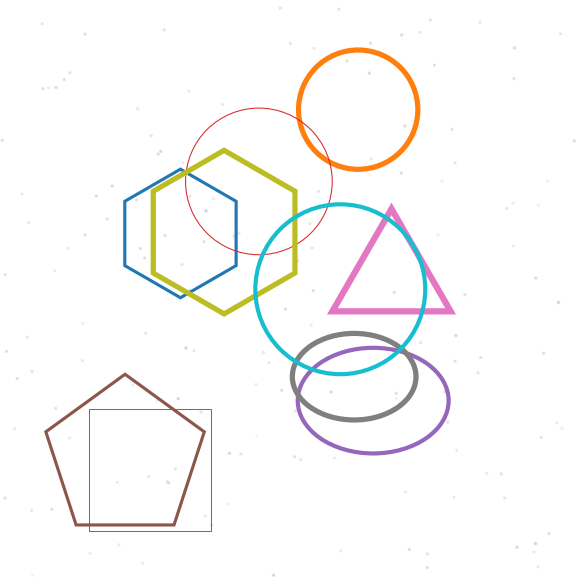[{"shape": "hexagon", "thickness": 1.5, "radius": 0.56, "center": [0.312, 0.595]}, {"shape": "circle", "thickness": 2.5, "radius": 0.52, "center": [0.62, 0.809]}, {"shape": "square", "thickness": 0.5, "radius": 0.53, "center": [0.26, 0.185]}, {"shape": "circle", "thickness": 0.5, "radius": 0.63, "center": [0.448, 0.685]}, {"shape": "oval", "thickness": 2, "radius": 0.65, "center": [0.646, 0.305]}, {"shape": "pentagon", "thickness": 1.5, "radius": 0.72, "center": [0.217, 0.207]}, {"shape": "triangle", "thickness": 3, "radius": 0.59, "center": [0.678, 0.519]}, {"shape": "oval", "thickness": 2.5, "radius": 0.54, "center": [0.613, 0.347]}, {"shape": "hexagon", "thickness": 2.5, "radius": 0.71, "center": [0.388, 0.597]}, {"shape": "circle", "thickness": 2, "radius": 0.74, "center": [0.589, 0.498]}]